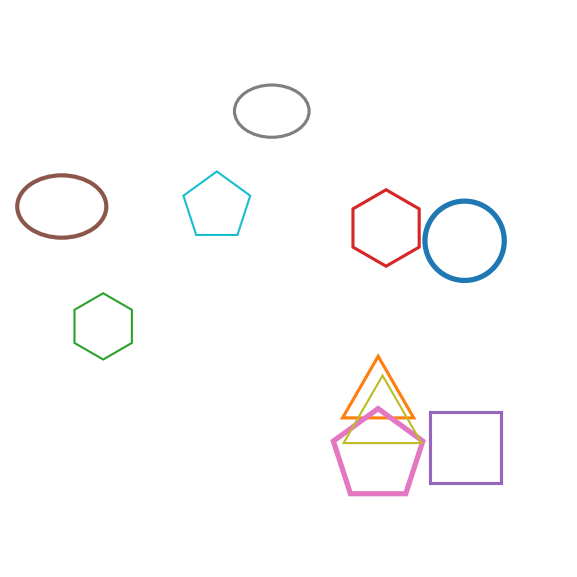[{"shape": "circle", "thickness": 2.5, "radius": 0.34, "center": [0.805, 0.582]}, {"shape": "triangle", "thickness": 1.5, "radius": 0.36, "center": [0.655, 0.311]}, {"shape": "hexagon", "thickness": 1, "radius": 0.29, "center": [0.179, 0.434]}, {"shape": "hexagon", "thickness": 1.5, "radius": 0.33, "center": [0.669, 0.604]}, {"shape": "square", "thickness": 1.5, "radius": 0.31, "center": [0.806, 0.225]}, {"shape": "oval", "thickness": 2, "radius": 0.39, "center": [0.107, 0.642]}, {"shape": "pentagon", "thickness": 2.5, "radius": 0.41, "center": [0.655, 0.21]}, {"shape": "oval", "thickness": 1.5, "radius": 0.32, "center": [0.471, 0.807]}, {"shape": "triangle", "thickness": 1, "radius": 0.39, "center": [0.662, 0.271]}, {"shape": "pentagon", "thickness": 1, "radius": 0.3, "center": [0.375, 0.641]}]